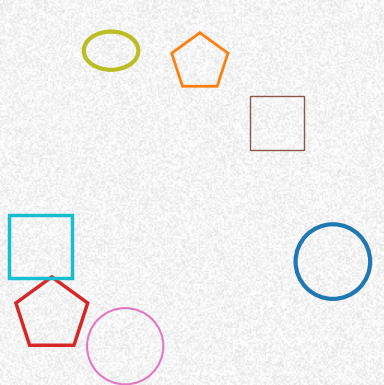[{"shape": "circle", "thickness": 3, "radius": 0.48, "center": [0.865, 0.321]}, {"shape": "pentagon", "thickness": 2, "radius": 0.38, "center": [0.519, 0.838]}, {"shape": "pentagon", "thickness": 2.5, "radius": 0.49, "center": [0.135, 0.183]}, {"shape": "square", "thickness": 1, "radius": 0.35, "center": [0.72, 0.68]}, {"shape": "circle", "thickness": 1.5, "radius": 0.5, "center": [0.325, 0.101]}, {"shape": "oval", "thickness": 3, "radius": 0.35, "center": [0.288, 0.868]}, {"shape": "square", "thickness": 2.5, "radius": 0.41, "center": [0.105, 0.36]}]